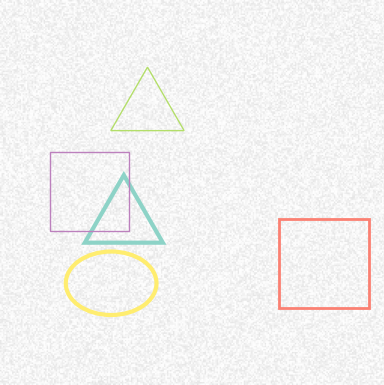[{"shape": "triangle", "thickness": 3, "radius": 0.58, "center": [0.322, 0.428]}, {"shape": "square", "thickness": 2, "radius": 0.58, "center": [0.842, 0.316]}, {"shape": "triangle", "thickness": 1, "radius": 0.55, "center": [0.383, 0.716]}, {"shape": "square", "thickness": 1, "radius": 0.51, "center": [0.233, 0.502]}, {"shape": "oval", "thickness": 3, "radius": 0.59, "center": [0.289, 0.264]}]